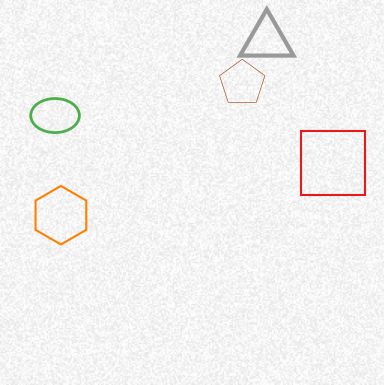[{"shape": "square", "thickness": 1.5, "radius": 0.41, "center": [0.865, 0.577]}, {"shape": "oval", "thickness": 2, "radius": 0.32, "center": [0.143, 0.7]}, {"shape": "hexagon", "thickness": 1.5, "radius": 0.38, "center": [0.158, 0.441]}, {"shape": "pentagon", "thickness": 0.5, "radius": 0.31, "center": [0.629, 0.784]}, {"shape": "triangle", "thickness": 3, "radius": 0.4, "center": [0.693, 0.896]}]